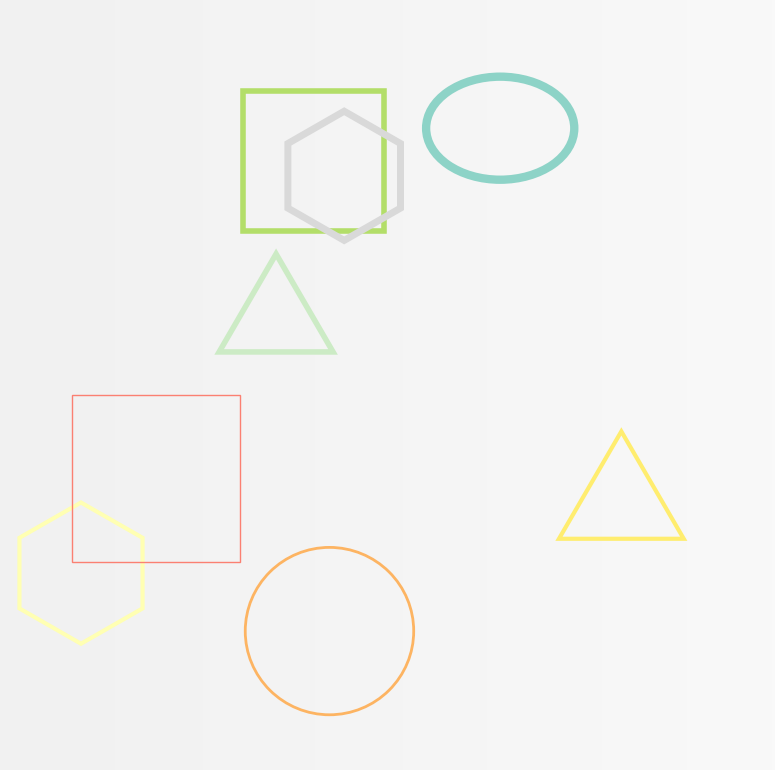[{"shape": "oval", "thickness": 3, "radius": 0.48, "center": [0.645, 0.834]}, {"shape": "hexagon", "thickness": 1.5, "radius": 0.46, "center": [0.105, 0.256]}, {"shape": "square", "thickness": 0.5, "radius": 0.54, "center": [0.201, 0.378]}, {"shape": "circle", "thickness": 1, "radius": 0.54, "center": [0.425, 0.18]}, {"shape": "square", "thickness": 2, "radius": 0.45, "center": [0.404, 0.791]}, {"shape": "hexagon", "thickness": 2.5, "radius": 0.42, "center": [0.444, 0.772]}, {"shape": "triangle", "thickness": 2, "radius": 0.42, "center": [0.356, 0.585]}, {"shape": "triangle", "thickness": 1.5, "radius": 0.46, "center": [0.802, 0.347]}]